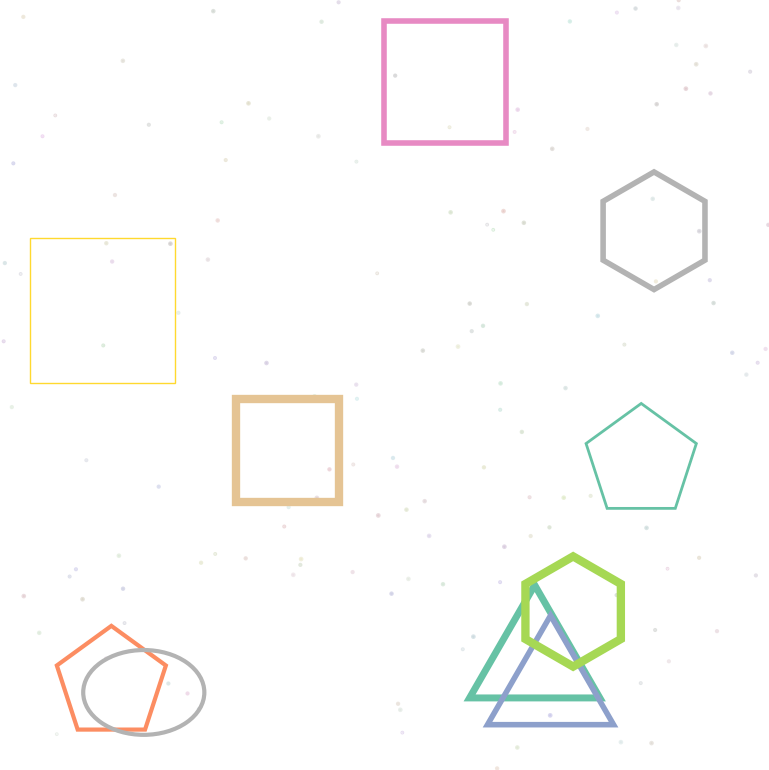[{"shape": "pentagon", "thickness": 1, "radius": 0.38, "center": [0.833, 0.401]}, {"shape": "triangle", "thickness": 2.5, "radius": 0.49, "center": [0.694, 0.142]}, {"shape": "pentagon", "thickness": 1.5, "radius": 0.37, "center": [0.145, 0.113]}, {"shape": "triangle", "thickness": 2, "radius": 0.47, "center": [0.715, 0.106]}, {"shape": "square", "thickness": 2, "radius": 0.4, "center": [0.578, 0.894]}, {"shape": "hexagon", "thickness": 3, "radius": 0.36, "center": [0.744, 0.206]}, {"shape": "square", "thickness": 0.5, "radius": 0.47, "center": [0.133, 0.597]}, {"shape": "square", "thickness": 3, "radius": 0.34, "center": [0.373, 0.415]}, {"shape": "hexagon", "thickness": 2, "radius": 0.38, "center": [0.849, 0.7]}, {"shape": "oval", "thickness": 1.5, "radius": 0.39, "center": [0.187, 0.101]}]